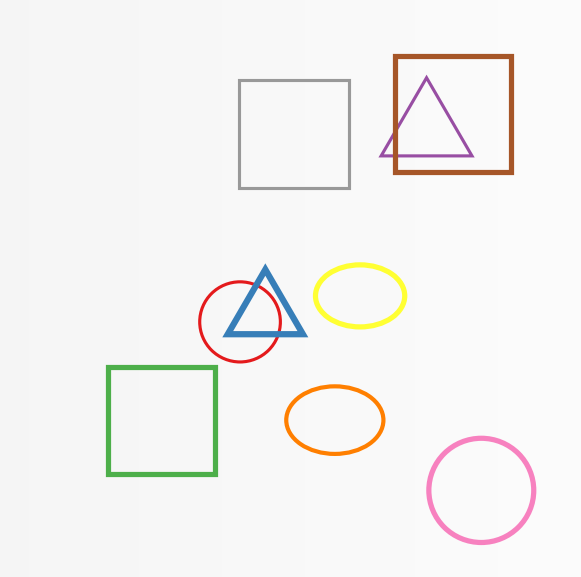[{"shape": "circle", "thickness": 1.5, "radius": 0.35, "center": [0.413, 0.442]}, {"shape": "triangle", "thickness": 3, "radius": 0.37, "center": [0.456, 0.458]}, {"shape": "square", "thickness": 2.5, "radius": 0.46, "center": [0.278, 0.271]}, {"shape": "triangle", "thickness": 1.5, "radius": 0.45, "center": [0.734, 0.774]}, {"shape": "oval", "thickness": 2, "radius": 0.42, "center": [0.576, 0.272]}, {"shape": "oval", "thickness": 2.5, "radius": 0.38, "center": [0.62, 0.487]}, {"shape": "square", "thickness": 2.5, "radius": 0.5, "center": [0.779, 0.802]}, {"shape": "circle", "thickness": 2.5, "radius": 0.45, "center": [0.828, 0.15]}, {"shape": "square", "thickness": 1.5, "radius": 0.47, "center": [0.506, 0.767]}]